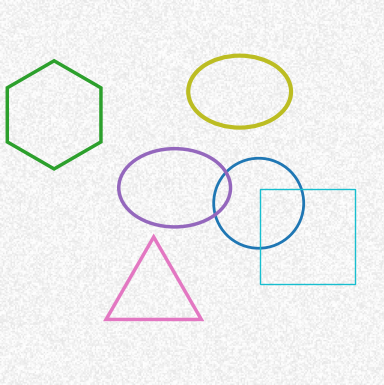[{"shape": "circle", "thickness": 2, "radius": 0.58, "center": [0.672, 0.472]}, {"shape": "hexagon", "thickness": 2.5, "radius": 0.7, "center": [0.141, 0.702]}, {"shape": "oval", "thickness": 2.5, "radius": 0.73, "center": [0.454, 0.512]}, {"shape": "triangle", "thickness": 2.5, "radius": 0.71, "center": [0.399, 0.242]}, {"shape": "oval", "thickness": 3, "radius": 0.67, "center": [0.622, 0.762]}, {"shape": "square", "thickness": 1, "radius": 0.62, "center": [0.798, 0.385]}]